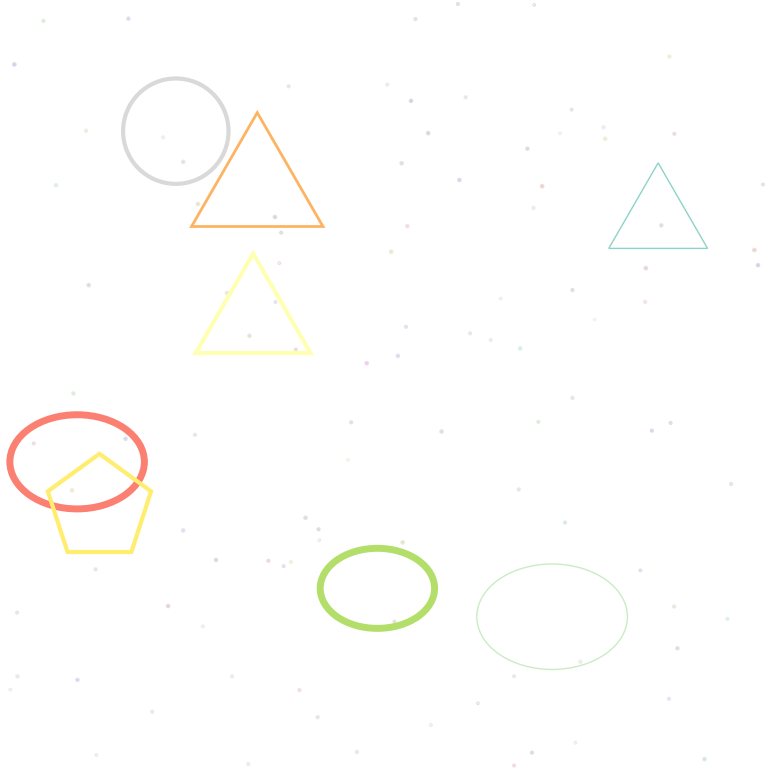[{"shape": "triangle", "thickness": 0.5, "radius": 0.37, "center": [0.855, 0.714]}, {"shape": "triangle", "thickness": 1.5, "radius": 0.43, "center": [0.329, 0.585]}, {"shape": "oval", "thickness": 2.5, "radius": 0.44, "center": [0.1, 0.4]}, {"shape": "triangle", "thickness": 1, "radius": 0.49, "center": [0.334, 0.755]}, {"shape": "oval", "thickness": 2.5, "radius": 0.37, "center": [0.49, 0.236]}, {"shape": "circle", "thickness": 1.5, "radius": 0.34, "center": [0.228, 0.83]}, {"shape": "oval", "thickness": 0.5, "radius": 0.49, "center": [0.717, 0.199]}, {"shape": "pentagon", "thickness": 1.5, "radius": 0.35, "center": [0.129, 0.34]}]